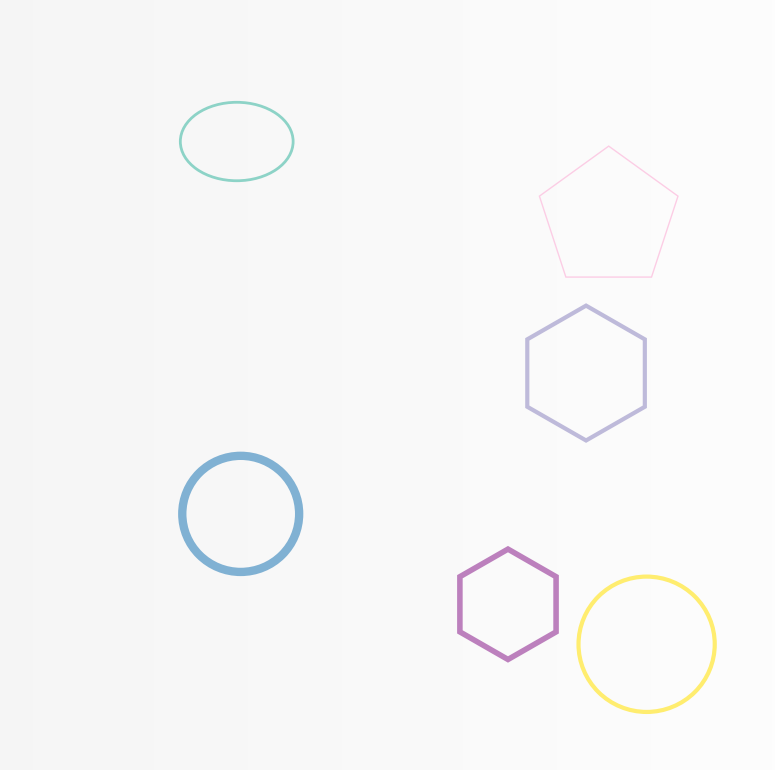[{"shape": "oval", "thickness": 1, "radius": 0.36, "center": [0.305, 0.816]}, {"shape": "hexagon", "thickness": 1.5, "radius": 0.44, "center": [0.756, 0.516]}, {"shape": "circle", "thickness": 3, "radius": 0.38, "center": [0.311, 0.333]}, {"shape": "pentagon", "thickness": 0.5, "radius": 0.47, "center": [0.785, 0.716]}, {"shape": "hexagon", "thickness": 2, "radius": 0.36, "center": [0.655, 0.215]}, {"shape": "circle", "thickness": 1.5, "radius": 0.44, "center": [0.834, 0.163]}]